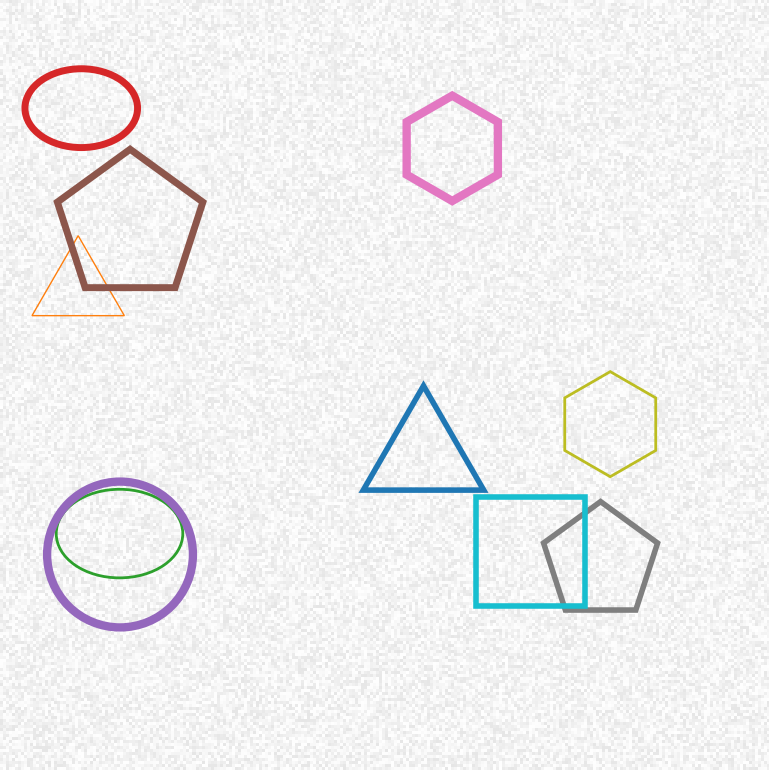[{"shape": "triangle", "thickness": 2, "radius": 0.45, "center": [0.55, 0.409]}, {"shape": "triangle", "thickness": 0.5, "radius": 0.35, "center": [0.102, 0.625]}, {"shape": "oval", "thickness": 1, "radius": 0.41, "center": [0.155, 0.307]}, {"shape": "oval", "thickness": 2.5, "radius": 0.37, "center": [0.106, 0.86]}, {"shape": "circle", "thickness": 3, "radius": 0.47, "center": [0.156, 0.28]}, {"shape": "pentagon", "thickness": 2.5, "radius": 0.5, "center": [0.169, 0.707]}, {"shape": "hexagon", "thickness": 3, "radius": 0.34, "center": [0.587, 0.807]}, {"shape": "pentagon", "thickness": 2, "radius": 0.39, "center": [0.78, 0.271]}, {"shape": "hexagon", "thickness": 1, "radius": 0.34, "center": [0.793, 0.449]}, {"shape": "square", "thickness": 2, "radius": 0.35, "center": [0.688, 0.283]}]